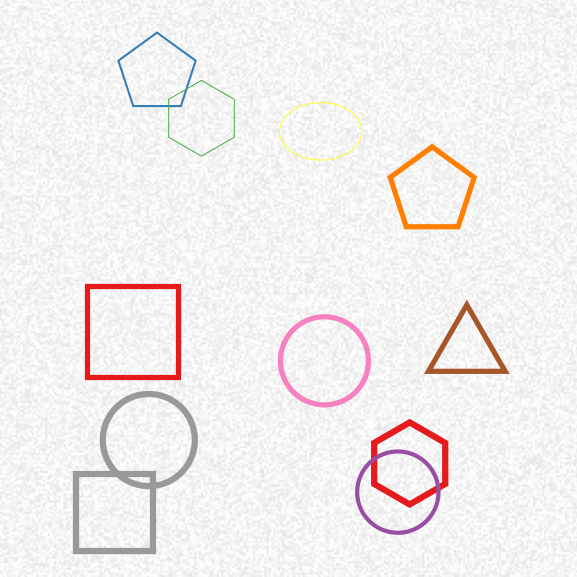[{"shape": "square", "thickness": 2.5, "radius": 0.39, "center": [0.23, 0.425]}, {"shape": "hexagon", "thickness": 3, "radius": 0.36, "center": [0.709, 0.197]}, {"shape": "pentagon", "thickness": 1, "radius": 0.35, "center": [0.272, 0.872]}, {"shape": "hexagon", "thickness": 0.5, "radius": 0.33, "center": [0.349, 0.794]}, {"shape": "circle", "thickness": 2, "radius": 0.35, "center": [0.689, 0.147]}, {"shape": "pentagon", "thickness": 2.5, "radius": 0.38, "center": [0.748, 0.668]}, {"shape": "oval", "thickness": 0.5, "radius": 0.36, "center": [0.555, 0.772]}, {"shape": "triangle", "thickness": 2.5, "radius": 0.38, "center": [0.808, 0.395]}, {"shape": "circle", "thickness": 2.5, "radius": 0.38, "center": [0.562, 0.374]}, {"shape": "circle", "thickness": 3, "radius": 0.4, "center": [0.258, 0.237]}, {"shape": "square", "thickness": 3, "radius": 0.33, "center": [0.199, 0.112]}]